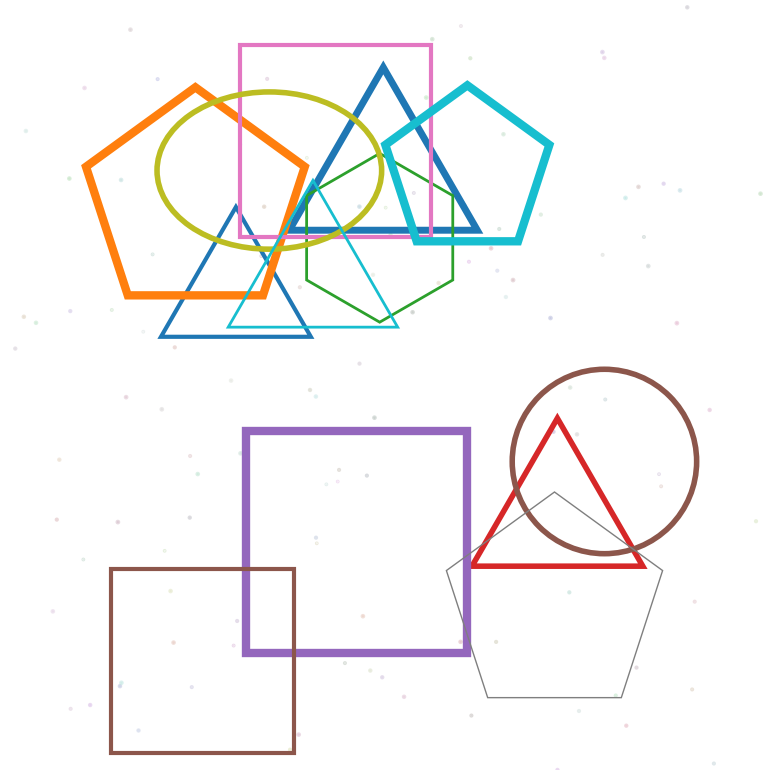[{"shape": "triangle", "thickness": 2.5, "radius": 0.7, "center": [0.498, 0.771]}, {"shape": "triangle", "thickness": 1.5, "radius": 0.56, "center": [0.306, 0.619]}, {"shape": "pentagon", "thickness": 3, "radius": 0.75, "center": [0.254, 0.737]}, {"shape": "hexagon", "thickness": 1, "radius": 0.55, "center": [0.493, 0.691]}, {"shape": "triangle", "thickness": 2, "radius": 0.64, "center": [0.724, 0.329]}, {"shape": "square", "thickness": 3, "radius": 0.72, "center": [0.463, 0.296]}, {"shape": "circle", "thickness": 2, "radius": 0.6, "center": [0.785, 0.401]}, {"shape": "square", "thickness": 1.5, "radius": 0.6, "center": [0.263, 0.142]}, {"shape": "square", "thickness": 1.5, "radius": 0.62, "center": [0.436, 0.817]}, {"shape": "pentagon", "thickness": 0.5, "radius": 0.74, "center": [0.72, 0.213]}, {"shape": "oval", "thickness": 2, "radius": 0.73, "center": [0.35, 0.779]}, {"shape": "triangle", "thickness": 1, "radius": 0.64, "center": [0.406, 0.639]}, {"shape": "pentagon", "thickness": 3, "radius": 0.56, "center": [0.607, 0.777]}]